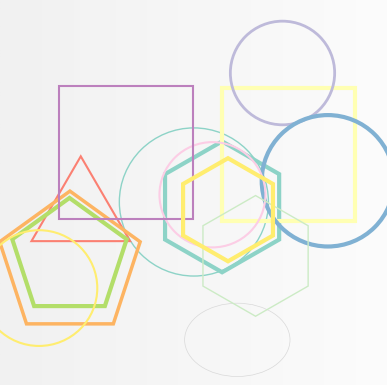[{"shape": "circle", "thickness": 1, "radius": 0.96, "center": [0.5, 0.475]}, {"shape": "hexagon", "thickness": 3, "radius": 0.85, "center": [0.573, 0.463]}, {"shape": "square", "thickness": 3, "radius": 0.86, "center": [0.744, 0.599]}, {"shape": "circle", "thickness": 2, "radius": 0.67, "center": [0.729, 0.81]}, {"shape": "triangle", "thickness": 1.5, "radius": 0.73, "center": [0.208, 0.447]}, {"shape": "circle", "thickness": 3, "radius": 0.85, "center": [0.846, 0.53]}, {"shape": "pentagon", "thickness": 2.5, "radius": 0.95, "center": [0.18, 0.313]}, {"shape": "pentagon", "thickness": 3, "radius": 0.78, "center": [0.179, 0.331]}, {"shape": "circle", "thickness": 1.5, "radius": 0.68, "center": [0.548, 0.494]}, {"shape": "oval", "thickness": 0.5, "radius": 0.68, "center": [0.612, 0.117]}, {"shape": "square", "thickness": 1.5, "radius": 0.87, "center": [0.324, 0.603]}, {"shape": "hexagon", "thickness": 1, "radius": 0.78, "center": [0.659, 0.335]}, {"shape": "circle", "thickness": 1.5, "radius": 0.75, "center": [0.101, 0.252]}, {"shape": "hexagon", "thickness": 3, "radius": 0.67, "center": [0.588, 0.455]}]